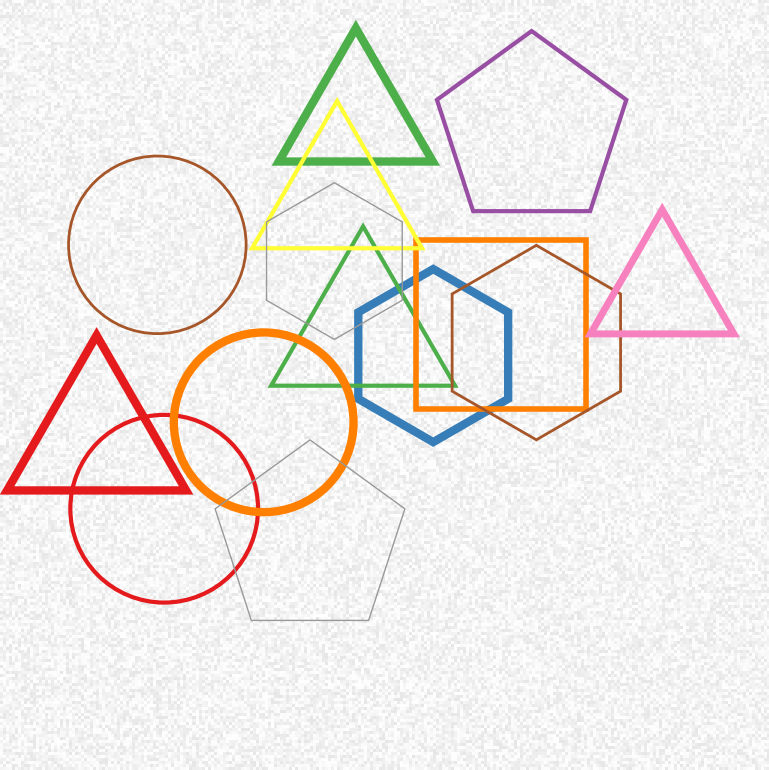[{"shape": "circle", "thickness": 1.5, "radius": 0.61, "center": [0.213, 0.339]}, {"shape": "triangle", "thickness": 3, "radius": 0.67, "center": [0.125, 0.43]}, {"shape": "hexagon", "thickness": 3, "radius": 0.56, "center": [0.563, 0.538]}, {"shape": "triangle", "thickness": 1.5, "radius": 0.69, "center": [0.472, 0.568]}, {"shape": "triangle", "thickness": 3, "radius": 0.58, "center": [0.462, 0.848]}, {"shape": "pentagon", "thickness": 1.5, "radius": 0.65, "center": [0.69, 0.83]}, {"shape": "circle", "thickness": 3, "radius": 0.58, "center": [0.342, 0.452]}, {"shape": "square", "thickness": 2, "radius": 0.55, "center": [0.65, 0.579]}, {"shape": "triangle", "thickness": 1.5, "radius": 0.64, "center": [0.438, 0.741]}, {"shape": "hexagon", "thickness": 1, "radius": 0.63, "center": [0.697, 0.555]}, {"shape": "circle", "thickness": 1, "radius": 0.58, "center": [0.204, 0.682]}, {"shape": "triangle", "thickness": 2.5, "radius": 0.54, "center": [0.86, 0.62]}, {"shape": "hexagon", "thickness": 0.5, "radius": 0.51, "center": [0.434, 0.661]}, {"shape": "pentagon", "thickness": 0.5, "radius": 0.65, "center": [0.403, 0.299]}]